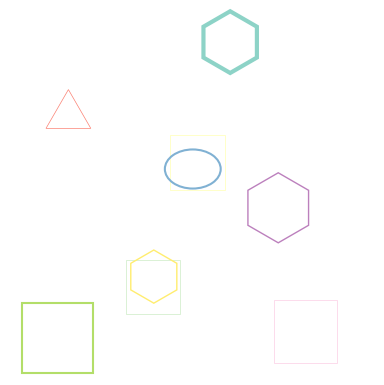[{"shape": "hexagon", "thickness": 3, "radius": 0.4, "center": [0.598, 0.891]}, {"shape": "square", "thickness": 0.5, "radius": 0.36, "center": [0.512, 0.578]}, {"shape": "triangle", "thickness": 0.5, "radius": 0.34, "center": [0.178, 0.7]}, {"shape": "oval", "thickness": 1.5, "radius": 0.36, "center": [0.501, 0.561]}, {"shape": "square", "thickness": 1.5, "radius": 0.46, "center": [0.149, 0.122]}, {"shape": "square", "thickness": 0.5, "radius": 0.41, "center": [0.793, 0.14]}, {"shape": "hexagon", "thickness": 1, "radius": 0.45, "center": [0.723, 0.46]}, {"shape": "square", "thickness": 0.5, "radius": 0.35, "center": [0.398, 0.254]}, {"shape": "hexagon", "thickness": 1, "radius": 0.35, "center": [0.399, 0.282]}]